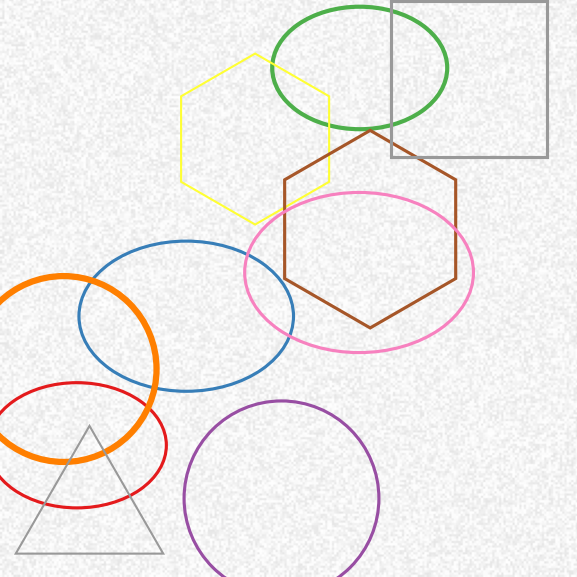[{"shape": "oval", "thickness": 1.5, "radius": 0.77, "center": [0.133, 0.228]}, {"shape": "oval", "thickness": 1.5, "radius": 0.93, "center": [0.322, 0.452]}, {"shape": "oval", "thickness": 2, "radius": 0.76, "center": [0.623, 0.881]}, {"shape": "circle", "thickness": 1.5, "radius": 0.84, "center": [0.487, 0.136]}, {"shape": "circle", "thickness": 3, "radius": 0.8, "center": [0.11, 0.36]}, {"shape": "hexagon", "thickness": 1, "radius": 0.74, "center": [0.442, 0.758]}, {"shape": "hexagon", "thickness": 1.5, "radius": 0.86, "center": [0.641, 0.602]}, {"shape": "oval", "thickness": 1.5, "radius": 0.99, "center": [0.622, 0.527]}, {"shape": "square", "thickness": 1.5, "radius": 0.67, "center": [0.812, 0.862]}, {"shape": "triangle", "thickness": 1, "radius": 0.74, "center": [0.155, 0.114]}]